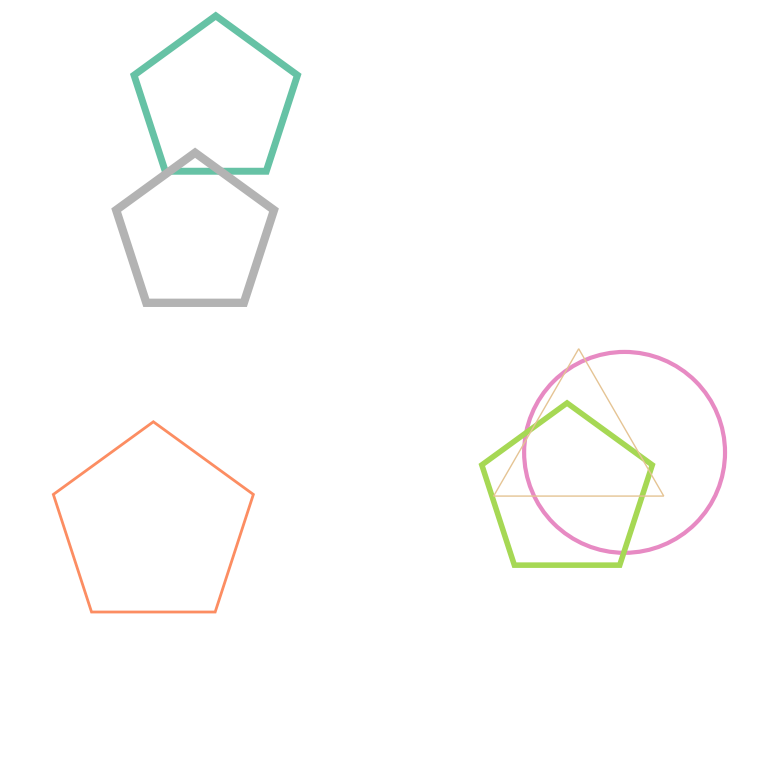[{"shape": "pentagon", "thickness": 2.5, "radius": 0.56, "center": [0.28, 0.868]}, {"shape": "pentagon", "thickness": 1, "radius": 0.68, "center": [0.199, 0.316]}, {"shape": "circle", "thickness": 1.5, "radius": 0.65, "center": [0.811, 0.413]}, {"shape": "pentagon", "thickness": 2, "radius": 0.58, "center": [0.736, 0.36]}, {"shape": "triangle", "thickness": 0.5, "radius": 0.64, "center": [0.752, 0.42]}, {"shape": "pentagon", "thickness": 3, "radius": 0.54, "center": [0.253, 0.694]}]